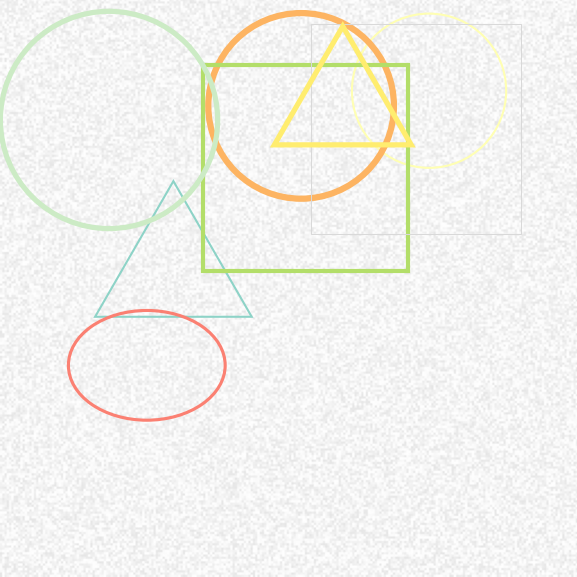[{"shape": "triangle", "thickness": 1, "radius": 0.78, "center": [0.3, 0.529]}, {"shape": "circle", "thickness": 1, "radius": 0.67, "center": [0.743, 0.842]}, {"shape": "oval", "thickness": 1.5, "radius": 0.68, "center": [0.254, 0.367]}, {"shape": "circle", "thickness": 3, "radius": 0.8, "center": [0.521, 0.816]}, {"shape": "square", "thickness": 2, "radius": 0.89, "center": [0.529, 0.709]}, {"shape": "square", "thickness": 0.5, "radius": 0.91, "center": [0.721, 0.775]}, {"shape": "circle", "thickness": 2.5, "radius": 0.94, "center": [0.189, 0.791]}, {"shape": "triangle", "thickness": 2.5, "radius": 0.68, "center": [0.594, 0.817]}]